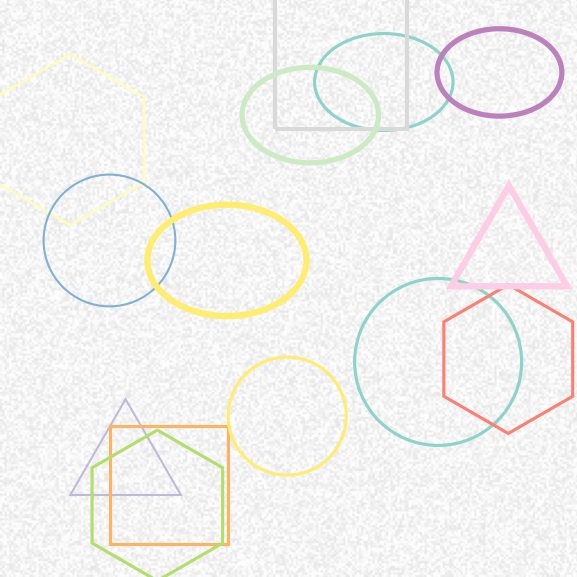[{"shape": "circle", "thickness": 1.5, "radius": 0.72, "center": [0.759, 0.372]}, {"shape": "oval", "thickness": 1.5, "radius": 0.6, "center": [0.665, 0.857]}, {"shape": "hexagon", "thickness": 1, "radius": 0.74, "center": [0.122, 0.757]}, {"shape": "triangle", "thickness": 1, "radius": 0.55, "center": [0.217, 0.197]}, {"shape": "hexagon", "thickness": 1.5, "radius": 0.64, "center": [0.88, 0.377]}, {"shape": "circle", "thickness": 1, "radius": 0.57, "center": [0.19, 0.583]}, {"shape": "square", "thickness": 1.5, "radius": 0.51, "center": [0.293, 0.159]}, {"shape": "hexagon", "thickness": 1.5, "radius": 0.65, "center": [0.272, 0.124]}, {"shape": "triangle", "thickness": 3, "radius": 0.58, "center": [0.881, 0.561]}, {"shape": "square", "thickness": 2, "radius": 0.57, "center": [0.59, 0.89]}, {"shape": "oval", "thickness": 2.5, "radius": 0.54, "center": [0.865, 0.874]}, {"shape": "oval", "thickness": 2.5, "radius": 0.59, "center": [0.537, 0.8]}, {"shape": "circle", "thickness": 1.5, "radius": 0.51, "center": [0.497, 0.279]}, {"shape": "oval", "thickness": 3, "radius": 0.69, "center": [0.393, 0.548]}]